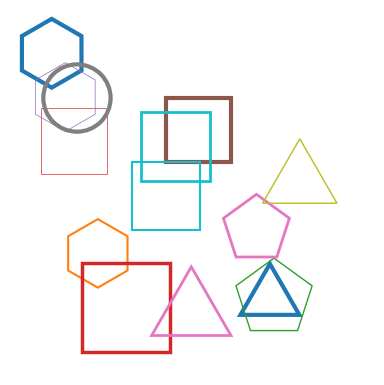[{"shape": "hexagon", "thickness": 3, "radius": 0.45, "center": [0.134, 0.862]}, {"shape": "triangle", "thickness": 3, "radius": 0.44, "center": [0.701, 0.226]}, {"shape": "hexagon", "thickness": 1.5, "radius": 0.45, "center": [0.254, 0.342]}, {"shape": "pentagon", "thickness": 1, "radius": 0.52, "center": [0.712, 0.225]}, {"shape": "square", "thickness": 2.5, "radius": 0.58, "center": [0.327, 0.201]}, {"shape": "square", "thickness": 0.5, "radius": 0.43, "center": [0.193, 0.634]}, {"shape": "hexagon", "thickness": 0.5, "radius": 0.45, "center": [0.17, 0.748]}, {"shape": "square", "thickness": 3, "radius": 0.42, "center": [0.516, 0.663]}, {"shape": "pentagon", "thickness": 2, "radius": 0.45, "center": [0.666, 0.405]}, {"shape": "triangle", "thickness": 2, "radius": 0.59, "center": [0.497, 0.188]}, {"shape": "circle", "thickness": 3, "radius": 0.44, "center": [0.2, 0.745]}, {"shape": "triangle", "thickness": 1, "radius": 0.56, "center": [0.779, 0.528]}, {"shape": "square", "thickness": 1.5, "radius": 0.44, "center": [0.432, 0.491]}, {"shape": "square", "thickness": 2, "radius": 0.45, "center": [0.455, 0.621]}]